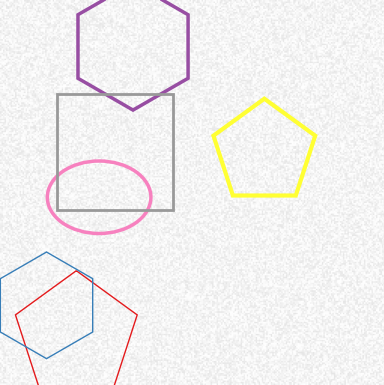[{"shape": "pentagon", "thickness": 1, "radius": 0.83, "center": [0.198, 0.131]}, {"shape": "hexagon", "thickness": 1, "radius": 0.69, "center": [0.121, 0.207]}, {"shape": "hexagon", "thickness": 2.5, "radius": 0.83, "center": [0.346, 0.879]}, {"shape": "pentagon", "thickness": 3, "radius": 0.69, "center": [0.687, 0.605]}, {"shape": "oval", "thickness": 2.5, "radius": 0.67, "center": [0.257, 0.488]}, {"shape": "square", "thickness": 2, "radius": 0.75, "center": [0.298, 0.606]}]